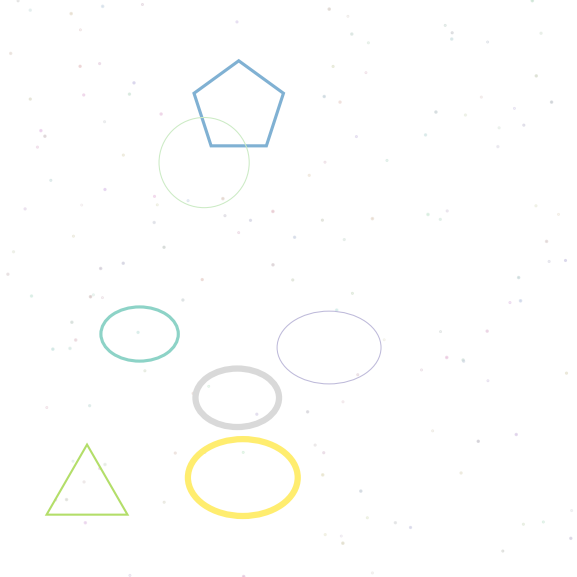[{"shape": "oval", "thickness": 1.5, "radius": 0.34, "center": [0.242, 0.421]}, {"shape": "oval", "thickness": 0.5, "radius": 0.45, "center": [0.57, 0.397]}, {"shape": "pentagon", "thickness": 1.5, "radius": 0.41, "center": [0.413, 0.812]}, {"shape": "triangle", "thickness": 1, "radius": 0.4, "center": [0.151, 0.148]}, {"shape": "oval", "thickness": 3, "radius": 0.36, "center": [0.411, 0.31]}, {"shape": "circle", "thickness": 0.5, "radius": 0.39, "center": [0.353, 0.718]}, {"shape": "oval", "thickness": 3, "radius": 0.48, "center": [0.42, 0.172]}]